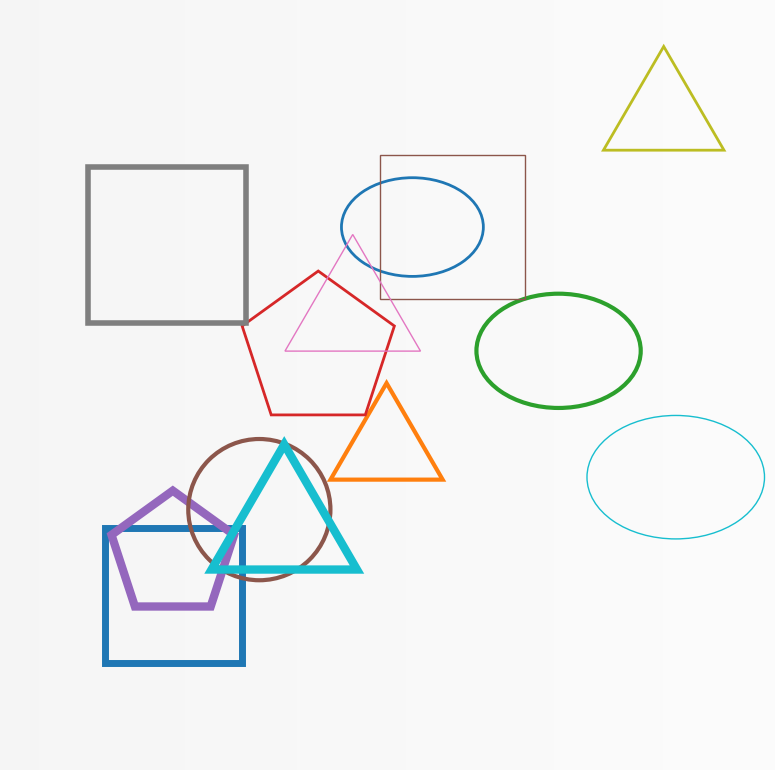[{"shape": "square", "thickness": 2.5, "radius": 0.44, "center": [0.224, 0.227]}, {"shape": "oval", "thickness": 1, "radius": 0.46, "center": [0.532, 0.705]}, {"shape": "triangle", "thickness": 1.5, "radius": 0.42, "center": [0.499, 0.419]}, {"shape": "oval", "thickness": 1.5, "radius": 0.53, "center": [0.721, 0.544]}, {"shape": "pentagon", "thickness": 1, "radius": 0.52, "center": [0.411, 0.545]}, {"shape": "pentagon", "thickness": 3, "radius": 0.42, "center": [0.223, 0.28]}, {"shape": "circle", "thickness": 1.5, "radius": 0.46, "center": [0.335, 0.338]}, {"shape": "square", "thickness": 0.5, "radius": 0.47, "center": [0.584, 0.705]}, {"shape": "triangle", "thickness": 0.5, "radius": 0.5, "center": [0.455, 0.595]}, {"shape": "square", "thickness": 2, "radius": 0.51, "center": [0.215, 0.682]}, {"shape": "triangle", "thickness": 1, "radius": 0.45, "center": [0.856, 0.85]}, {"shape": "oval", "thickness": 0.5, "radius": 0.57, "center": [0.872, 0.38]}, {"shape": "triangle", "thickness": 3, "radius": 0.54, "center": [0.367, 0.315]}]